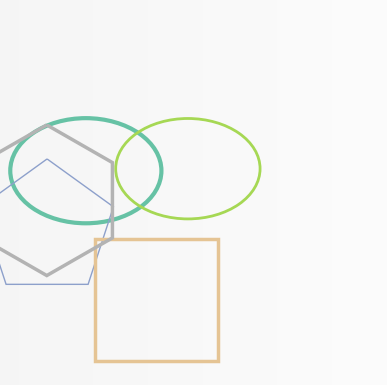[{"shape": "oval", "thickness": 3, "radius": 0.98, "center": [0.222, 0.557]}, {"shape": "pentagon", "thickness": 1, "radius": 0.9, "center": [0.122, 0.407]}, {"shape": "oval", "thickness": 2, "radius": 0.93, "center": [0.485, 0.562]}, {"shape": "square", "thickness": 2.5, "radius": 0.79, "center": [0.404, 0.222]}, {"shape": "hexagon", "thickness": 2.5, "radius": 0.98, "center": [0.121, 0.48]}]